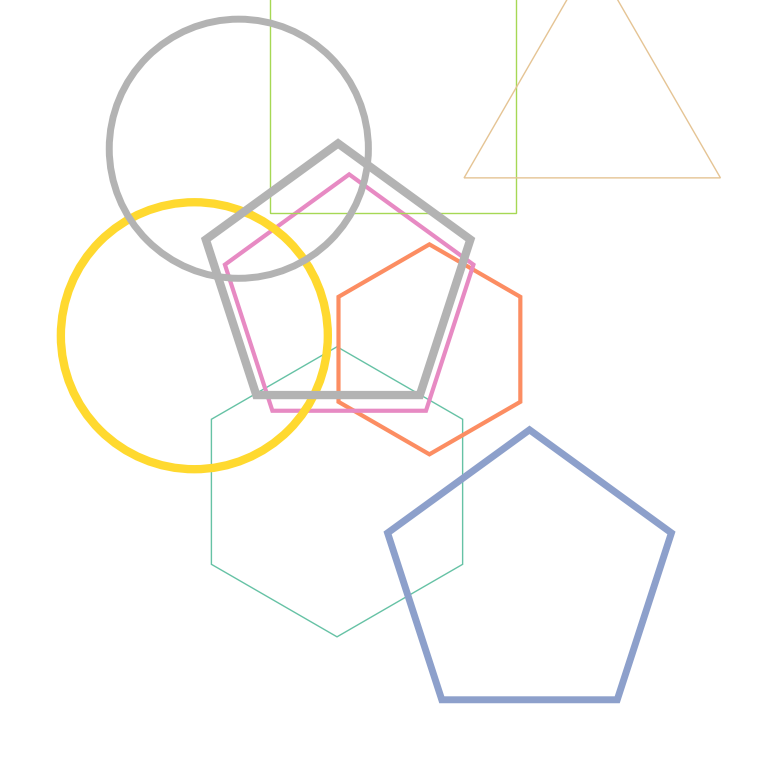[{"shape": "hexagon", "thickness": 0.5, "radius": 0.94, "center": [0.438, 0.361]}, {"shape": "hexagon", "thickness": 1.5, "radius": 0.68, "center": [0.558, 0.546]}, {"shape": "pentagon", "thickness": 2.5, "radius": 0.97, "center": [0.688, 0.248]}, {"shape": "pentagon", "thickness": 1.5, "radius": 0.85, "center": [0.453, 0.604]}, {"shape": "square", "thickness": 0.5, "radius": 0.8, "center": [0.511, 0.883]}, {"shape": "circle", "thickness": 3, "radius": 0.87, "center": [0.252, 0.564]}, {"shape": "triangle", "thickness": 0.5, "radius": 0.96, "center": [0.769, 0.865]}, {"shape": "pentagon", "thickness": 3, "radius": 0.9, "center": [0.439, 0.633]}, {"shape": "circle", "thickness": 2.5, "radius": 0.84, "center": [0.31, 0.807]}]